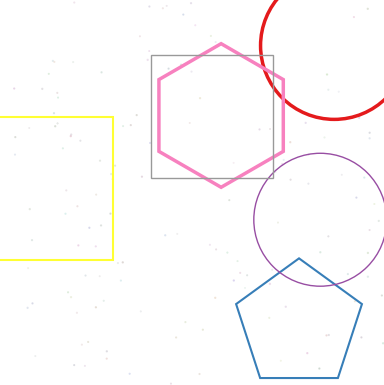[{"shape": "circle", "thickness": 2.5, "radius": 0.96, "center": [0.868, 0.881]}, {"shape": "pentagon", "thickness": 1.5, "radius": 0.86, "center": [0.777, 0.157]}, {"shape": "circle", "thickness": 1, "radius": 0.86, "center": [0.832, 0.429]}, {"shape": "square", "thickness": 1.5, "radius": 0.93, "center": [0.108, 0.51]}, {"shape": "hexagon", "thickness": 2.5, "radius": 0.93, "center": [0.574, 0.7]}, {"shape": "square", "thickness": 1, "radius": 0.79, "center": [0.551, 0.697]}]